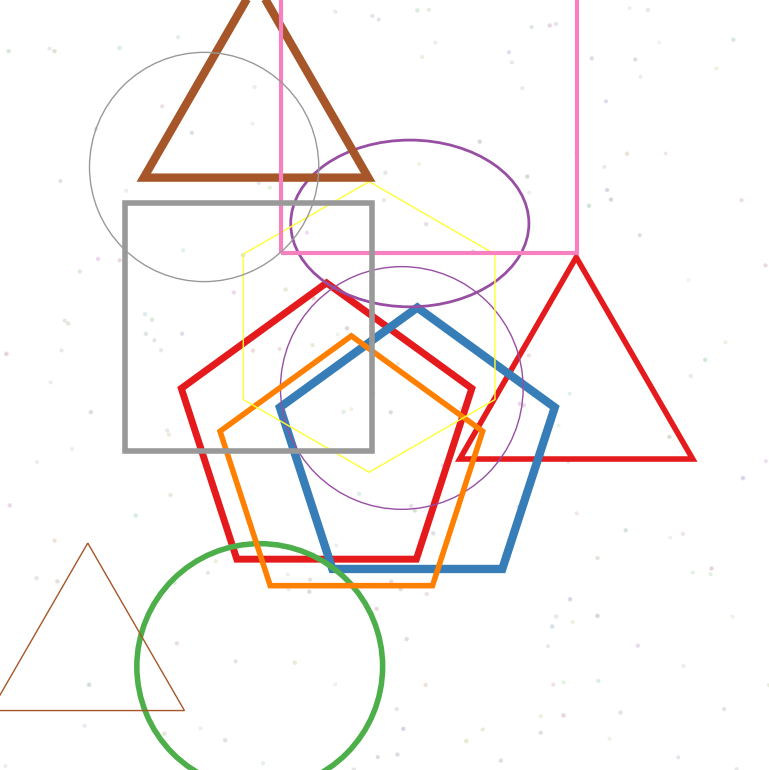[{"shape": "pentagon", "thickness": 2.5, "radius": 0.99, "center": [0.424, 0.434]}, {"shape": "triangle", "thickness": 2, "radius": 0.87, "center": [0.748, 0.491]}, {"shape": "pentagon", "thickness": 3, "radius": 0.94, "center": [0.542, 0.413]}, {"shape": "circle", "thickness": 2, "radius": 0.8, "center": [0.337, 0.134]}, {"shape": "circle", "thickness": 0.5, "radius": 0.79, "center": [0.522, 0.496]}, {"shape": "oval", "thickness": 1, "radius": 0.77, "center": [0.532, 0.71]}, {"shape": "pentagon", "thickness": 2, "radius": 0.9, "center": [0.456, 0.384]}, {"shape": "hexagon", "thickness": 0.5, "radius": 0.94, "center": [0.479, 0.575]}, {"shape": "triangle", "thickness": 0.5, "radius": 0.73, "center": [0.114, 0.15]}, {"shape": "triangle", "thickness": 3, "radius": 0.84, "center": [0.332, 0.853]}, {"shape": "square", "thickness": 1.5, "radius": 0.96, "center": [0.557, 0.863]}, {"shape": "square", "thickness": 2, "radius": 0.8, "center": [0.323, 0.575]}, {"shape": "circle", "thickness": 0.5, "radius": 0.74, "center": [0.265, 0.783]}]